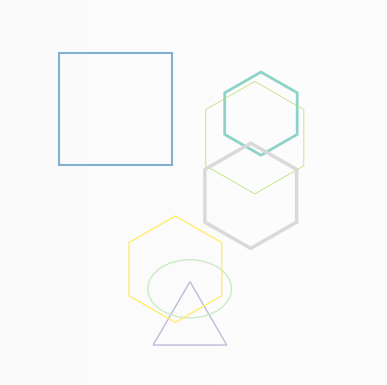[{"shape": "hexagon", "thickness": 2, "radius": 0.54, "center": [0.673, 0.705]}, {"shape": "triangle", "thickness": 1, "radius": 0.55, "center": [0.49, 0.159]}, {"shape": "square", "thickness": 1.5, "radius": 0.73, "center": [0.299, 0.717]}, {"shape": "hexagon", "thickness": 0.5, "radius": 0.73, "center": [0.658, 0.642]}, {"shape": "hexagon", "thickness": 2.5, "radius": 0.68, "center": [0.647, 0.491]}, {"shape": "oval", "thickness": 1, "radius": 0.54, "center": [0.49, 0.25]}, {"shape": "hexagon", "thickness": 1, "radius": 0.69, "center": [0.453, 0.301]}]